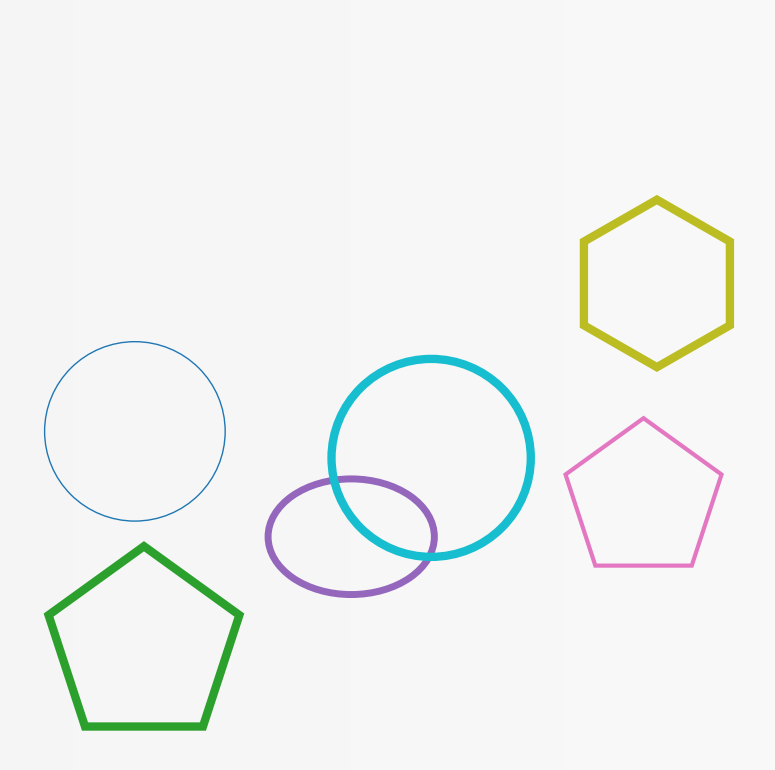[{"shape": "circle", "thickness": 0.5, "radius": 0.58, "center": [0.174, 0.44]}, {"shape": "pentagon", "thickness": 3, "radius": 0.65, "center": [0.186, 0.161]}, {"shape": "oval", "thickness": 2.5, "radius": 0.54, "center": [0.453, 0.303]}, {"shape": "pentagon", "thickness": 1.5, "radius": 0.53, "center": [0.83, 0.351]}, {"shape": "hexagon", "thickness": 3, "radius": 0.54, "center": [0.848, 0.632]}, {"shape": "circle", "thickness": 3, "radius": 0.64, "center": [0.556, 0.405]}]